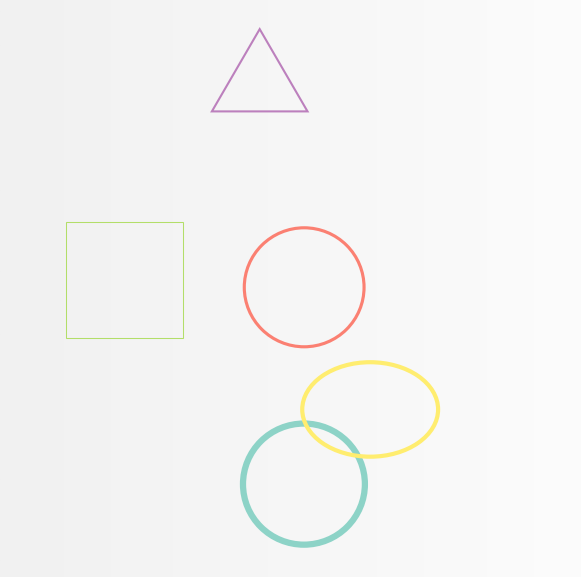[{"shape": "circle", "thickness": 3, "radius": 0.52, "center": [0.523, 0.161]}, {"shape": "circle", "thickness": 1.5, "radius": 0.52, "center": [0.523, 0.502]}, {"shape": "square", "thickness": 0.5, "radius": 0.5, "center": [0.214, 0.514]}, {"shape": "triangle", "thickness": 1, "radius": 0.47, "center": [0.447, 0.854]}, {"shape": "oval", "thickness": 2, "radius": 0.58, "center": [0.637, 0.29]}]